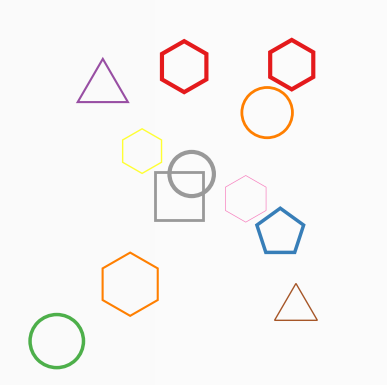[{"shape": "hexagon", "thickness": 3, "radius": 0.33, "center": [0.475, 0.827]}, {"shape": "hexagon", "thickness": 3, "radius": 0.32, "center": [0.753, 0.832]}, {"shape": "pentagon", "thickness": 2.5, "radius": 0.32, "center": [0.723, 0.396]}, {"shape": "circle", "thickness": 2.5, "radius": 0.34, "center": [0.147, 0.114]}, {"shape": "triangle", "thickness": 1.5, "radius": 0.37, "center": [0.265, 0.772]}, {"shape": "circle", "thickness": 2, "radius": 0.33, "center": [0.689, 0.707]}, {"shape": "hexagon", "thickness": 1.5, "radius": 0.41, "center": [0.336, 0.262]}, {"shape": "hexagon", "thickness": 1, "radius": 0.29, "center": [0.367, 0.607]}, {"shape": "triangle", "thickness": 1, "radius": 0.32, "center": [0.764, 0.2]}, {"shape": "hexagon", "thickness": 0.5, "radius": 0.3, "center": [0.634, 0.484]}, {"shape": "square", "thickness": 2, "radius": 0.31, "center": [0.461, 0.491]}, {"shape": "circle", "thickness": 3, "radius": 0.29, "center": [0.495, 0.548]}]